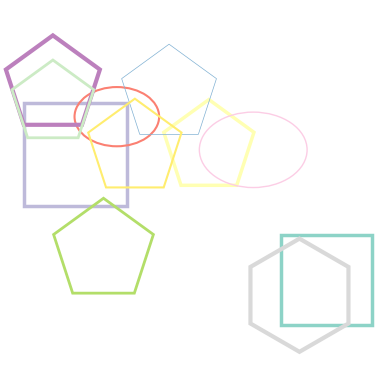[{"shape": "square", "thickness": 2.5, "radius": 0.59, "center": [0.848, 0.273]}, {"shape": "pentagon", "thickness": 2.5, "radius": 0.62, "center": [0.543, 0.618]}, {"shape": "square", "thickness": 2.5, "radius": 0.67, "center": [0.197, 0.598]}, {"shape": "oval", "thickness": 1.5, "radius": 0.55, "center": [0.303, 0.697]}, {"shape": "pentagon", "thickness": 0.5, "radius": 0.65, "center": [0.439, 0.756]}, {"shape": "pentagon", "thickness": 2, "radius": 0.68, "center": [0.269, 0.349]}, {"shape": "oval", "thickness": 1, "radius": 0.7, "center": [0.658, 0.611]}, {"shape": "hexagon", "thickness": 3, "radius": 0.73, "center": [0.778, 0.233]}, {"shape": "pentagon", "thickness": 3, "radius": 0.64, "center": [0.137, 0.78]}, {"shape": "pentagon", "thickness": 2, "radius": 0.56, "center": [0.137, 0.732]}, {"shape": "pentagon", "thickness": 1.5, "radius": 0.64, "center": [0.35, 0.616]}]